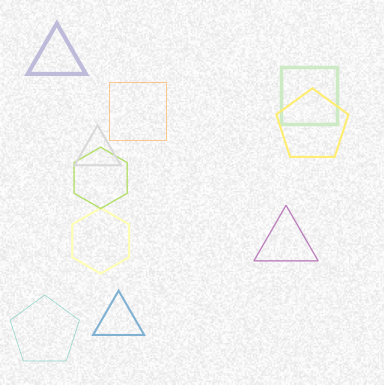[{"shape": "pentagon", "thickness": 0.5, "radius": 0.47, "center": [0.116, 0.139]}, {"shape": "hexagon", "thickness": 1.5, "radius": 0.43, "center": [0.262, 0.375]}, {"shape": "triangle", "thickness": 3, "radius": 0.44, "center": [0.148, 0.852]}, {"shape": "triangle", "thickness": 1.5, "radius": 0.38, "center": [0.308, 0.168]}, {"shape": "square", "thickness": 0.5, "radius": 0.37, "center": [0.358, 0.712]}, {"shape": "hexagon", "thickness": 1, "radius": 0.4, "center": [0.261, 0.538]}, {"shape": "triangle", "thickness": 1.5, "radius": 0.35, "center": [0.254, 0.605]}, {"shape": "triangle", "thickness": 1, "radius": 0.48, "center": [0.743, 0.371]}, {"shape": "square", "thickness": 2.5, "radius": 0.37, "center": [0.803, 0.752]}, {"shape": "pentagon", "thickness": 1.5, "radius": 0.49, "center": [0.811, 0.672]}]